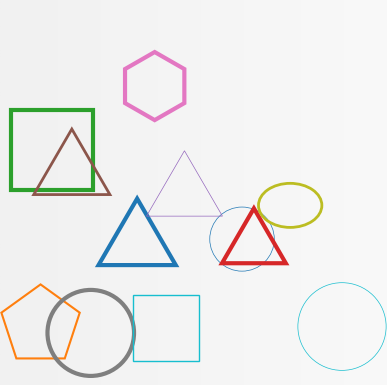[{"shape": "circle", "thickness": 0.5, "radius": 0.42, "center": [0.625, 0.379]}, {"shape": "triangle", "thickness": 3, "radius": 0.58, "center": [0.354, 0.369]}, {"shape": "pentagon", "thickness": 1.5, "radius": 0.53, "center": [0.105, 0.155]}, {"shape": "square", "thickness": 3, "radius": 0.52, "center": [0.134, 0.611]}, {"shape": "triangle", "thickness": 3, "radius": 0.48, "center": [0.655, 0.364]}, {"shape": "triangle", "thickness": 0.5, "radius": 0.57, "center": [0.476, 0.495]}, {"shape": "triangle", "thickness": 2, "radius": 0.57, "center": [0.185, 0.551]}, {"shape": "hexagon", "thickness": 3, "radius": 0.44, "center": [0.399, 0.776]}, {"shape": "circle", "thickness": 3, "radius": 0.56, "center": [0.234, 0.135]}, {"shape": "oval", "thickness": 2, "radius": 0.41, "center": [0.749, 0.467]}, {"shape": "circle", "thickness": 0.5, "radius": 0.57, "center": [0.883, 0.152]}, {"shape": "square", "thickness": 1, "radius": 0.43, "center": [0.429, 0.149]}]